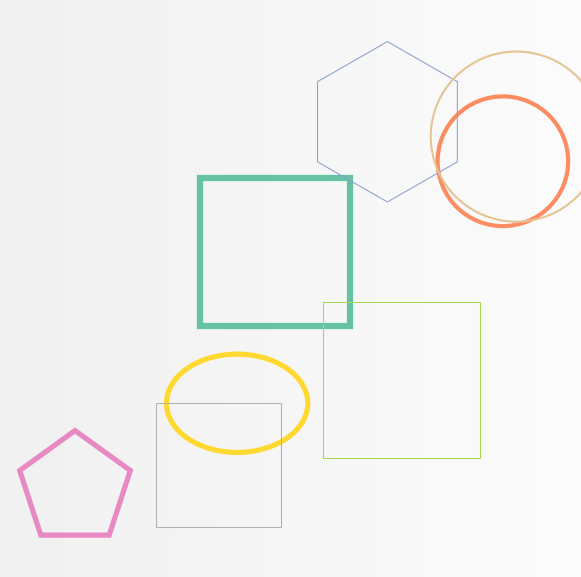[{"shape": "square", "thickness": 3, "radius": 0.64, "center": [0.473, 0.563]}, {"shape": "circle", "thickness": 2, "radius": 0.56, "center": [0.865, 0.72]}, {"shape": "hexagon", "thickness": 0.5, "radius": 0.69, "center": [0.667, 0.788]}, {"shape": "pentagon", "thickness": 2.5, "radius": 0.5, "center": [0.129, 0.153]}, {"shape": "square", "thickness": 0.5, "radius": 0.67, "center": [0.691, 0.341]}, {"shape": "oval", "thickness": 2.5, "radius": 0.61, "center": [0.408, 0.301]}, {"shape": "circle", "thickness": 1, "radius": 0.74, "center": [0.888, 0.763]}, {"shape": "square", "thickness": 0.5, "radius": 0.54, "center": [0.376, 0.194]}]